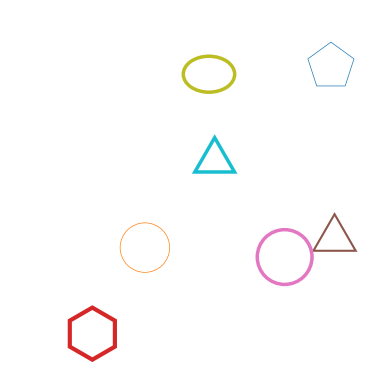[{"shape": "pentagon", "thickness": 0.5, "radius": 0.31, "center": [0.86, 0.828]}, {"shape": "circle", "thickness": 0.5, "radius": 0.32, "center": [0.376, 0.357]}, {"shape": "hexagon", "thickness": 3, "radius": 0.34, "center": [0.24, 0.133]}, {"shape": "triangle", "thickness": 1.5, "radius": 0.32, "center": [0.869, 0.38]}, {"shape": "circle", "thickness": 2.5, "radius": 0.36, "center": [0.739, 0.332]}, {"shape": "oval", "thickness": 2.5, "radius": 0.33, "center": [0.543, 0.807]}, {"shape": "triangle", "thickness": 2.5, "radius": 0.3, "center": [0.558, 0.583]}]